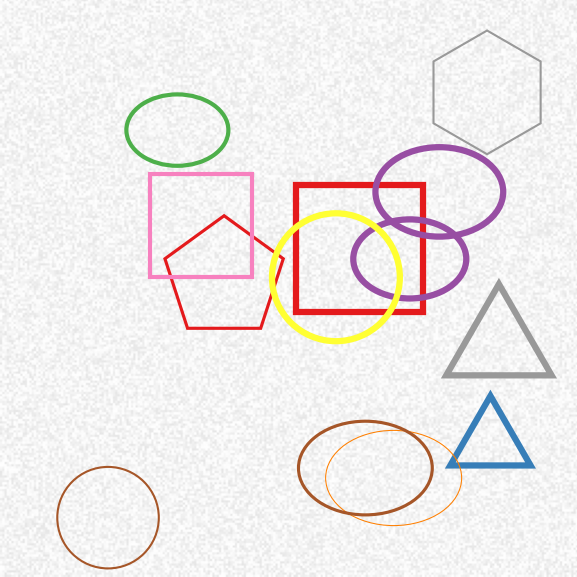[{"shape": "square", "thickness": 3, "radius": 0.55, "center": [0.622, 0.569]}, {"shape": "pentagon", "thickness": 1.5, "radius": 0.54, "center": [0.388, 0.518]}, {"shape": "triangle", "thickness": 3, "radius": 0.4, "center": [0.849, 0.233]}, {"shape": "oval", "thickness": 2, "radius": 0.44, "center": [0.307, 0.774]}, {"shape": "oval", "thickness": 3, "radius": 0.49, "center": [0.71, 0.551]}, {"shape": "oval", "thickness": 3, "radius": 0.55, "center": [0.761, 0.667]}, {"shape": "oval", "thickness": 0.5, "radius": 0.59, "center": [0.682, 0.171]}, {"shape": "circle", "thickness": 3, "radius": 0.55, "center": [0.582, 0.519]}, {"shape": "circle", "thickness": 1, "radius": 0.44, "center": [0.187, 0.103]}, {"shape": "oval", "thickness": 1.5, "radius": 0.58, "center": [0.633, 0.189]}, {"shape": "square", "thickness": 2, "radius": 0.44, "center": [0.348, 0.609]}, {"shape": "triangle", "thickness": 3, "radius": 0.53, "center": [0.864, 0.402]}, {"shape": "hexagon", "thickness": 1, "radius": 0.54, "center": [0.843, 0.839]}]